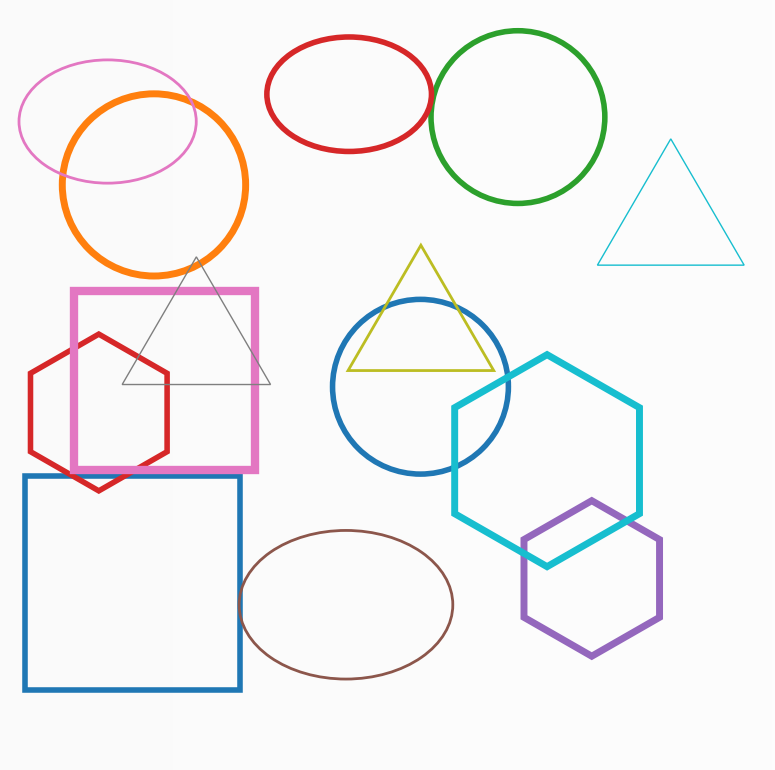[{"shape": "circle", "thickness": 2, "radius": 0.57, "center": [0.543, 0.498]}, {"shape": "square", "thickness": 2, "radius": 0.69, "center": [0.172, 0.243]}, {"shape": "circle", "thickness": 2.5, "radius": 0.59, "center": [0.199, 0.76]}, {"shape": "circle", "thickness": 2, "radius": 0.56, "center": [0.668, 0.848]}, {"shape": "hexagon", "thickness": 2, "radius": 0.51, "center": [0.127, 0.464]}, {"shape": "oval", "thickness": 2, "radius": 0.53, "center": [0.451, 0.878]}, {"shape": "hexagon", "thickness": 2.5, "radius": 0.5, "center": [0.764, 0.249]}, {"shape": "oval", "thickness": 1, "radius": 0.69, "center": [0.446, 0.215]}, {"shape": "square", "thickness": 3, "radius": 0.58, "center": [0.213, 0.506]}, {"shape": "oval", "thickness": 1, "radius": 0.57, "center": [0.139, 0.842]}, {"shape": "triangle", "thickness": 0.5, "radius": 0.55, "center": [0.253, 0.556]}, {"shape": "triangle", "thickness": 1, "radius": 0.54, "center": [0.543, 0.573]}, {"shape": "triangle", "thickness": 0.5, "radius": 0.55, "center": [0.866, 0.71]}, {"shape": "hexagon", "thickness": 2.5, "radius": 0.69, "center": [0.706, 0.402]}]